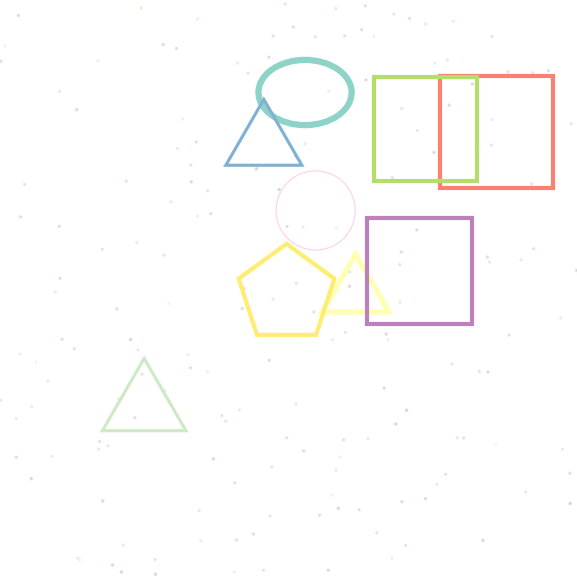[{"shape": "oval", "thickness": 3, "radius": 0.4, "center": [0.528, 0.839]}, {"shape": "triangle", "thickness": 2.5, "radius": 0.33, "center": [0.616, 0.492]}, {"shape": "square", "thickness": 2, "radius": 0.49, "center": [0.859, 0.771]}, {"shape": "triangle", "thickness": 1.5, "radius": 0.38, "center": [0.457, 0.751]}, {"shape": "square", "thickness": 2, "radius": 0.45, "center": [0.737, 0.776]}, {"shape": "circle", "thickness": 0.5, "radius": 0.34, "center": [0.547, 0.635]}, {"shape": "square", "thickness": 2, "radius": 0.46, "center": [0.727, 0.53]}, {"shape": "triangle", "thickness": 1.5, "radius": 0.42, "center": [0.25, 0.295]}, {"shape": "pentagon", "thickness": 2, "radius": 0.44, "center": [0.496, 0.49]}]